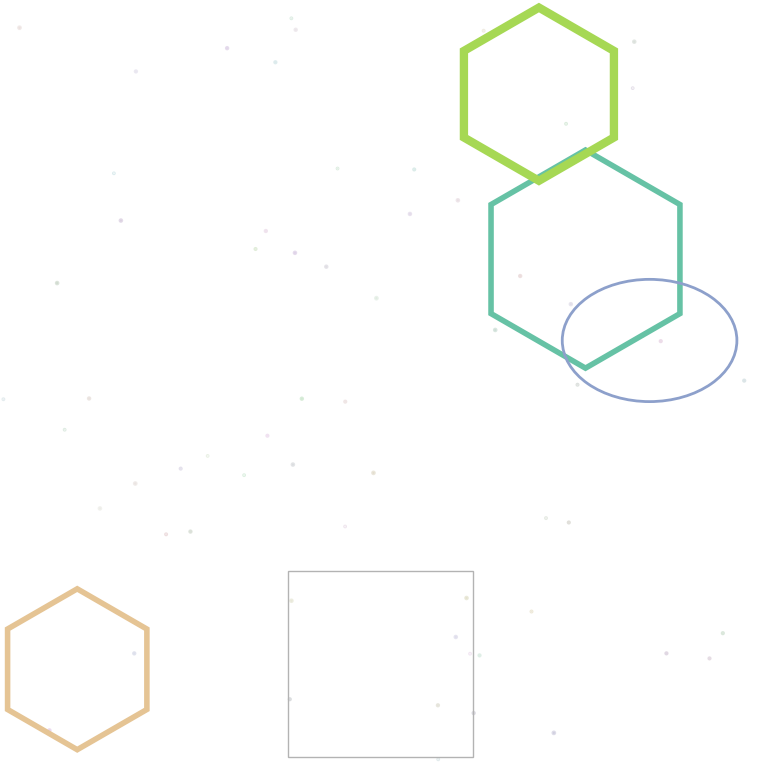[{"shape": "hexagon", "thickness": 2, "radius": 0.71, "center": [0.76, 0.664]}, {"shape": "oval", "thickness": 1, "radius": 0.57, "center": [0.844, 0.558]}, {"shape": "hexagon", "thickness": 3, "radius": 0.56, "center": [0.7, 0.878]}, {"shape": "hexagon", "thickness": 2, "radius": 0.52, "center": [0.1, 0.131]}, {"shape": "square", "thickness": 0.5, "radius": 0.6, "center": [0.495, 0.138]}]